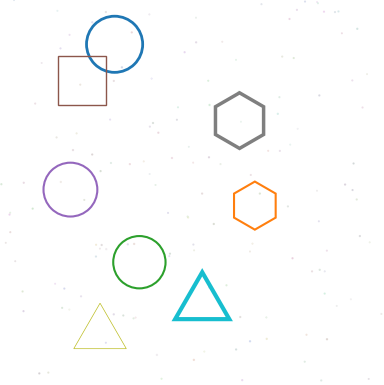[{"shape": "circle", "thickness": 2, "radius": 0.36, "center": [0.298, 0.885]}, {"shape": "hexagon", "thickness": 1.5, "radius": 0.31, "center": [0.662, 0.466]}, {"shape": "circle", "thickness": 1.5, "radius": 0.34, "center": [0.362, 0.319]}, {"shape": "circle", "thickness": 1.5, "radius": 0.35, "center": [0.183, 0.508]}, {"shape": "square", "thickness": 1, "radius": 0.32, "center": [0.213, 0.791]}, {"shape": "hexagon", "thickness": 2.5, "radius": 0.36, "center": [0.622, 0.687]}, {"shape": "triangle", "thickness": 0.5, "radius": 0.39, "center": [0.26, 0.134]}, {"shape": "triangle", "thickness": 3, "radius": 0.41, "center": [0.525, 0.212]}]